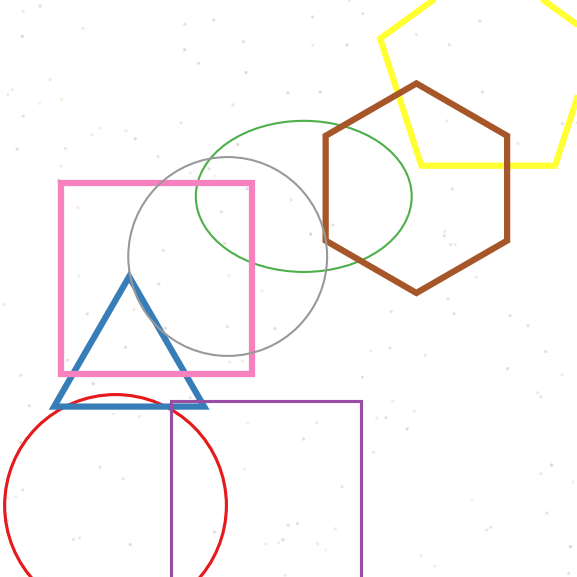[{"shape": "circle", "thickness": 1.5, "radius": 0.96, "center": [0.2, 0.124]}, {"shape": "triangle", "thickness": 3, "radius": 0.75, "center": [0.224, 0.37]}, {"shape": "oval", "thickness": 1, "radius": 0.93, "center": [0.526, 0.659]}, {"shape": "square", "thickness": 1.5, "radius": 0.82, "center": [0.461, 0.14]}, {"shape": "pentagon", "thickness": 3, "radius": 0.98, "center": [0.846, 0.871]}, {"shape": "hexagon", "thickness": 3, "radius": 0.91, "center": [0.721, 0.673]}, {"shape": "square", "thickness": 3, "radius": 0.83, "center": [0.271, 0.516]}, {"shape": "circle", "thickness": 1, "radius": 0.86, "center": [0.394, 0.555]}]